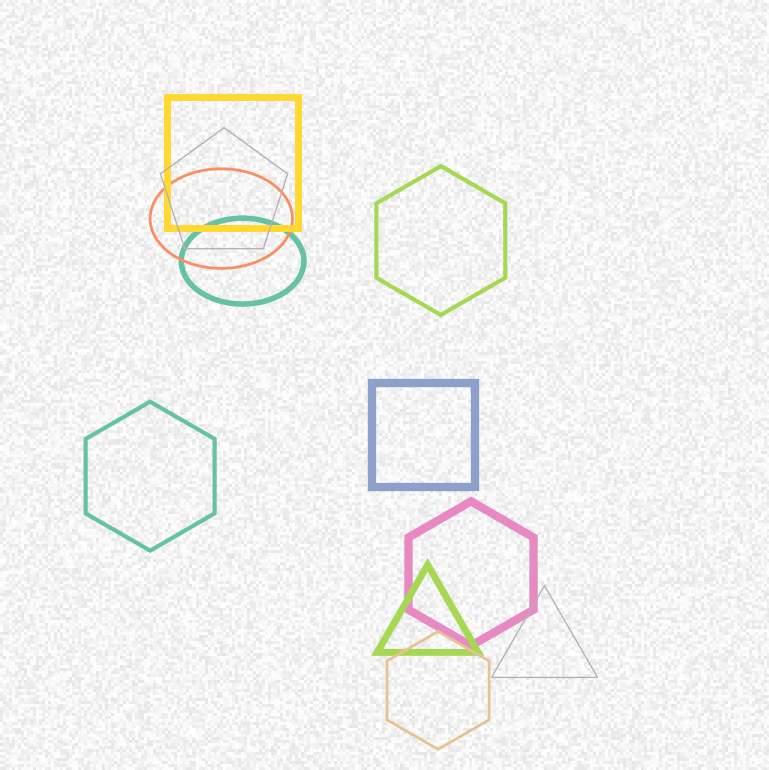[{"shape": "oval", "thickness": 2, "radius": 0.4, "center": [0.315, 0.661]}, {"shape": "hexagon", "thickness": 1.5, "radius": 0.48, "center": [0.195, 0.382]}, {"shape": "oval", "thickness": 1, "radius": 0.46, "center": [0.287, 0.716]}, {"shape": "square", "thickness": 3, "radius": 0.34, "center": [0.55, 0.435]}, {"shape": "hexagon", "thickness": 3, "radius": 0.47, "center": [0.612, 0.255]}, {"shape": "triangle", "thickness": 2.5, "radius": 0.38, "center": [0.555, 0.191]}, {"shape": "hexagon", "thickness": 1.5, "radius": 0.48, "center": [0.573, 0.688]}, {"shape": "square", "thickness": 2.5, "radius": 0.43, "center": [0.302, 0.789]}, {"shape": "hexagon", "thickness": 1, "radius": 0.38, "center": [0.569, 0.103]}, {"shape": "triangle", "thickness": 0.5, "radius": 0.4, "center": [0.707, 0.16]}, {"shape": "pentagon", "thickness": 0.5, "radius": 0.43, "center": [0.291, 0.747]}]